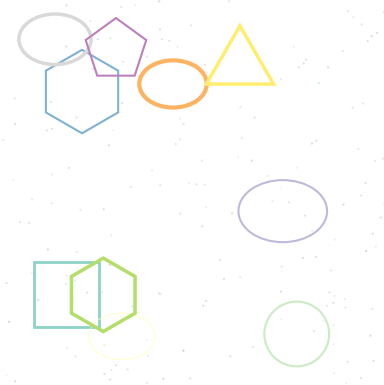[{"shape": "square", "thickness": 2, "radius": 0.42, "center": [0.173, 0.234]}, {"shape": "oval", "thickness": 0.5, "radius": 0.43, "center": [0.316, 0.126]}, {"shape": "oval", "thickness": 1.5, "radius": 0.58, "center": [0.734, 0.452]}, {"shape": "hexagon", "thickness": 1.5, "radius": 0.54, "center": [0.213, 0.762]}, {"shape": "oval", "thickness": 3, "radius": 0.44, "center": [0.449, 0.782]}, {"shape": "hexagon", "thickness": 2.5, "radius": 0.48, "center": [0.268, 0.234]}, {"shape": "oval", "thickness": 2.5, "radius": 0.47, "center": [0.143, 0.898]}, {"shape": "pentagon", "thickness": 1.5, "radius": 0.41, "center": [0.301, 0.87]}, {"shape": "circle", "thickness": 1.5, "radius": 0.42, "center": [0.771, 0.133]}, {"shape": "triangle", "thickness": 2.5, "radius": 0.5, "center": [0.623, 0.832]}]